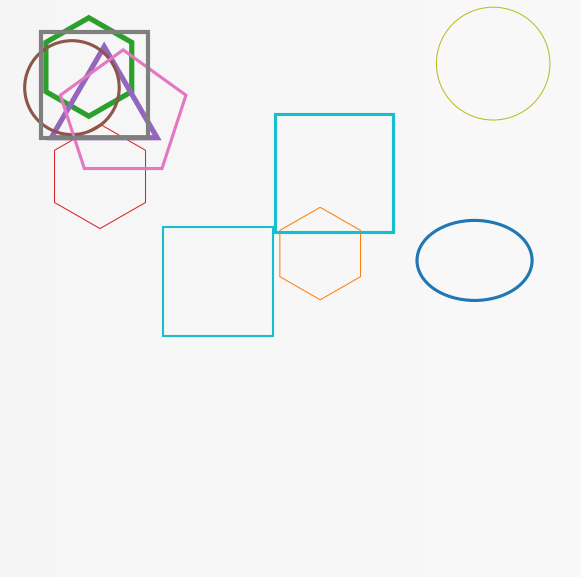[{"shape": "oval", "thickness": 1.5, "radius": 0.49, "center": [0.816, 0.548]}, {"shape": "hexagon", "thickness": 0.5, "radius": 0.4, "center": [0.551, 0.56]}, {"shape": "hexagon", "thickness": 2.5, "radius": 0.43, "center": [0.153, 0.883]}, {"shape": "hexagon", "thickness": 0.5, "radius": 0.45, "center": [0.172, 0.694]}, {"shape": "triangle", "thickness": 2.5, "radius": 0.53, "center": [0.179, 0.813]}, {"shape": "circle", "thickness": 1.5, "radius": 0.41, "center": [0.124, 0.847]}, {"shape": "pentagon", "thickness": 1.5, "radius": 0.57, "center": [0.212, 0.799]}, {"shape": "square", "thickness": 2, "radius": 0.46, "center": [0.163, 0.852]}, {"shape": "circle", "thickness": 0.5, "radius": 0.49, "center": [0.848, 0.889]}, {"shape": "square", "thickness": 1.5, "radius": 0.51, "center": [0.574, 0.7]}, {"shape": "square", "thickness": 1, "radius": 0.47, "center": [0.375, 0.511]}]